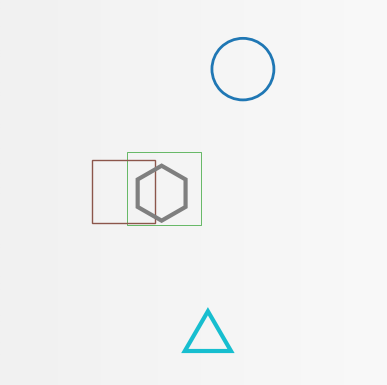[{"shape": "circle", "thickness": 2, "radius": 0.4, "center": [0.627, 0.82]}, {"shape": "square", "thickness": 0.5, "radius": 0.48, "center": [0.424, 0.51]}, {"shape": "square", "thickness": 1, "radius": 0.41, "center": [0.318, 0.503]}, {"shape": "hexagon", "thickness": 3, "radius": 0.36, "center": [0.417, 0.498]}, {"shape": "triangle", "thickness": 3, "radius": 0.34, "center": [0.537, 0.123]}]